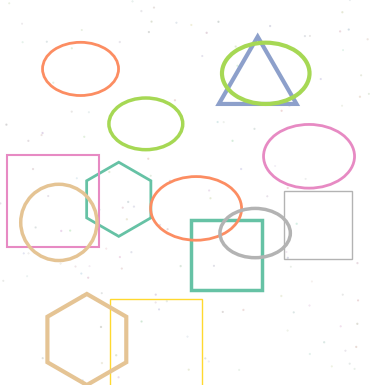[{"shape": "square", "thickness": 2.5, "radius": 0.46, "center": [0.588, 0.338]}, {"shape": "hexagon", "thickness": 2, "radius": 0.48, "center": [0.308, 0.482]}, {"shape": "oval", "thickness": 2, "radius": 0.49, "center": [0.209, 0.821]}, {"shape": "oval", "thickness": 2, "radius": 0.59, "center": [0.509, 0.459]}, {"shape": "triangle", "thickness": 3, "radius": 0.58, "center": [0.669, 0.788]}, {"shape": "square", "thickness": 1.5, "radius": 0.59, "center": [0.138, 0.477]}, {"shape": "oval", "thickness": 2, "radius": 0.59, "center": [0.803, 0.594]}, {"shape": "oval", "thickness": 3, "radius": 0.57, "center": [0.69, 0.81]}, {"shape": "oval", "thickness": 2.5, "radius": 0.48, "center": [0.379, 0.678]}, {"shape": "square", "thickness": 1, "radius": 0.6, "center": [0.406, 0.105]}, {"shape": "circle", "thickness": 2.5, "radius": 0.5, "center": [0.153, 0.422]}, {"shape": "hexagon", "thickness": 3, "radius": 0.59, "center": [0.226, 0.118]}, {"shape": "square", "thickness": 1, "radius": 0.44, "center": [0.826, 0.416]}, {"shape": "oval", "thickness": 2.5, "radius": 0.46, "center": [0.663, 0.395]}]